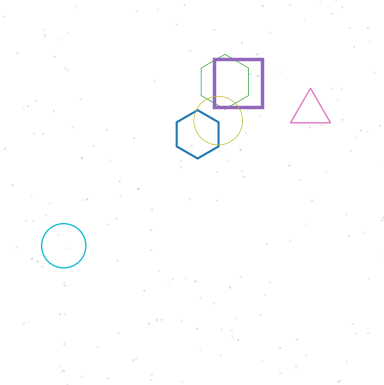[{"shape": "hexagon", "thickness": 1.5, "radius": 0.31, "center": [0.513, 0.651]}, {"shape": "hexagon", "thickness": 0.5, "radius": 0.36, "center": [0.584, 0.788]}, {"shape": "square", "thickness": 2.5, "radius": 0.31, "center": [0.618, 0.785]}, {"shape": "triangle", "thickness": 1, "radius": 0.3, "center": [0.807, 0.711]}, {"shape": "circle", "thickness": 0.5, "radius": 0.32, "center": [0.567, 0.687]}, {"shape": "circle", "thickness": 1, "radius": 0.29, "center": [0.166, 0.362]}]